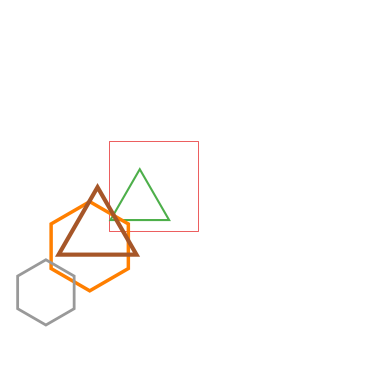[{"shape": "square", "thickness": 0.5, "radius": 0.58, "center": [0.398, 0.517]}, {"shape": "triangle", "thickness": 1.5, "radius": 0.44, "center": [0.363, 0.472]}, {"shape": "hexagon", "thickness": 2.5, "radius": 0.58, "center": [0.233, 0.36]}, {"shape": "triangle", "thickness": 3, "radius": 0.58, "center": [0.253, 0.397]}, {"shape": "hexagon", "thickness": 2, "radius": 0.42, "center": [0.119, 0.241]}]